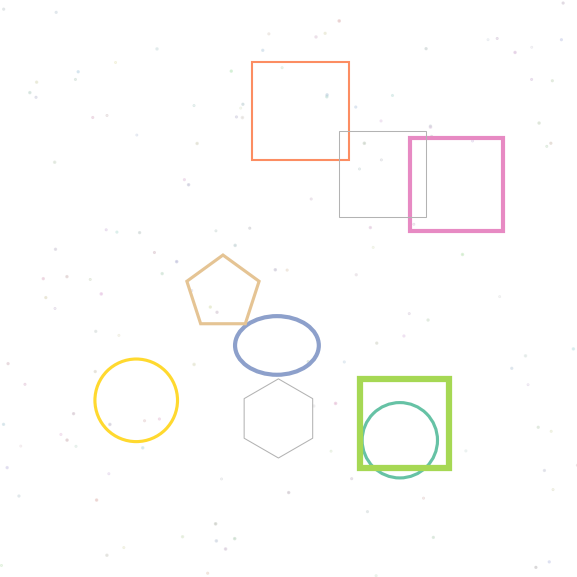[{"shape": "circle", "thickness": 1.5, "radius": 0.33, "center": [0.692, 0.237]}, {"shape": "square", "thickness": 1, "radius": 0.42, "center": [0.52, 0.807]}, {"shape": "oval", "thickness": 2, "radius": 0.36, "center": [0.48, 0.401]}, {"shape": "square", "thickness": 2, "radius": 0.4, "center": [0.791, 0.68]}, {"shape": "square", "thickness": 3, "radius": 0.39, "center": [0.7, 0.266]}, {"shape": "circle", "thickness": 1.5, "radius": 0.36, "center": [0.236, 0.306]}, {"shape": "pentagon", "thickness": 1.5, "radius": 0.33, "center": [0.386, 0.492]}, {"shape": "hexagon", "thickness": 0.5, "radius": 0.34, "center": [0.482, 0.275]}, {"shape": "square", "thickness": 0.5, "radius": 0.38, "center": [0.662, 0.698]}]